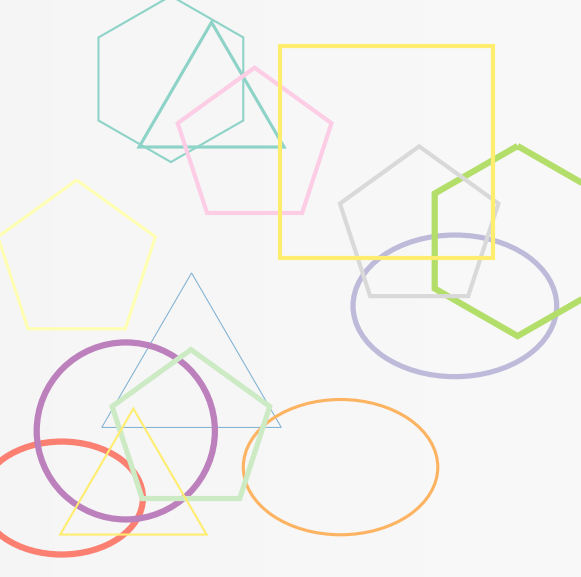[{"shape": "hexagon", "thickness": 1, "radius": 0.72, "center": [0.294, 0.862]}, {"shape": "triangle", "thickness": 1.5, "radius": 0.72, "center": [0.364, 0.817]}, {"shape": "pentagon", "thickness": 1.5, "radius": 0.71, "center": [0.132, 0.545]}, {"shape": "oval", "thickness": 2.5, "radius": 0.88, "center": [0.783, 0.47]}, {"shape": "oval", "thickness": 3, "radius": 0.7, "center": [0.106, 0.137]}, {"shape": "triangle", "thickness": 0.5, "radius": 0.89, "center": [0.33, 0.348]}, {"shape": "oval", "thickness": 1.5, "radius": 0.84, "center": [0.586, 0.19]}, {"shape": "hexagon", "thickness": 3, "radius": 0.82, "center": [0.89, 0.582]}, {"shape": "pentagon", "thickness": 2, "radius": 0.7, "center": [0.438, 0.743]}, {"shape": "pentagon", "thickness": 2, "radius": 0.72, "center": [0.721, 0.602]}, {"shape": "circle", "thickness": 3, "radius": 0.77, "center": [0.216, 0.253]}, {"shape": "pentagon", "thickness": 2.5, "radius": 0.71, "center": [0.329, 0.251]}, {"shape": "triangle", "thickness": 1, "radius": 0.73, "center": [0.229, 0.146]}, {"shape": "square", "thickness": 2, "radius": 0.91, "center": [0.665, 0.736]}]